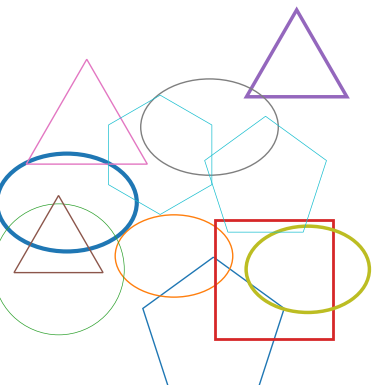[{"shape": "oval", "thickness": 3, "radius": 0.91, "center": [0.174, 0.474]}, {"shape": "pentagon", "thickness": 1, "radius": 0.97, "center": [0.555, 0.139]}, {"shape": "oval", "thickness": 1, "radius": 0.76, "center": [0.452, 0.335]}, {"shape": "circle", "thickness": 0.5, "radius": 0.85, "center": [0.153, 0.3]}, {"shape": "square", "thickness": 2, "radius": 0.77, "center": [0.712, 0.274]}, {"shape": "triangle", "thickness": 2.5, "radius": 0.75, "center": [0.771, 0.824]}, {"shape": "triangle", "thickness": 1, "radius": 0.67, "center": [0.152, 0.359]}, {"shape": "triangle", "thickness": 1, "radius": 0.91, "center": [0.225, 0.664]}, {"shape": "oval", "thickness": 1, "radius": 0.89, "center": [0.544, 0.67]}, {"shape": "oval", "thickness": 2.5, "radius": 0.8, "center": [0.799, 0.301]}, {"shape": "pentagon", "thickness": 0.5, "radius": 0.83, "center": [0.69, 0.532]}, {"shape": "hexagon", "thickness": 0.5, "radius": 0.78, "center": [0.416, 0.598]}]